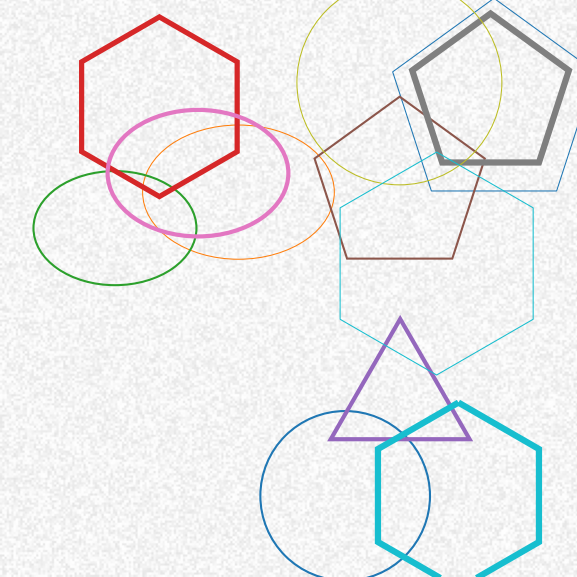[{"shape": "circle", "thickness": 1, "radius": 0.73, "center": [0.598, 0.14]}, {"shape": "pentagon", "thickness": 0.5, "radius": 0.92, "center": [0.855, 0.818]}, {"shape": "oval", "thickness": 0.5, "radius": 0.83, "center": [0.413, 0.666]}, {"shape": "oval", "thickness": 1, "radius": 0.71, "center": [0.199, 0.604]}, {"shape": "hexagon", "thickness": 2.5, "radius": 0.78, "center": [0.276, 0.814]}, {"shape": "triangle", "thickness": 2, "radius": 0.69, "center": [0.693, 0.308]}, {"shape": "pentagon", "thickness": 1, "radius": 0.77, "center": [0.692, 0.677]}, {"shape": "oval", "thickness": 2, "radius": 0.78, "center": [0.343, 0.699]}, {"shape": "pentagon", "thickness": 3, "radius": 0.71, "center": [0.849, 0.833]}, {"shape": "circle", "thickness": 0.5, "radius": 0.89, "center": [0.692, 0.856]}, {"shape": "hexagon", "thickness": 0.5, "radius": 0.96, "center": [0.756, 0.543]}, {"shape": "hexagon", "thickness": 3, "radius": 0.8, "center": [0.794, 0.141]}]